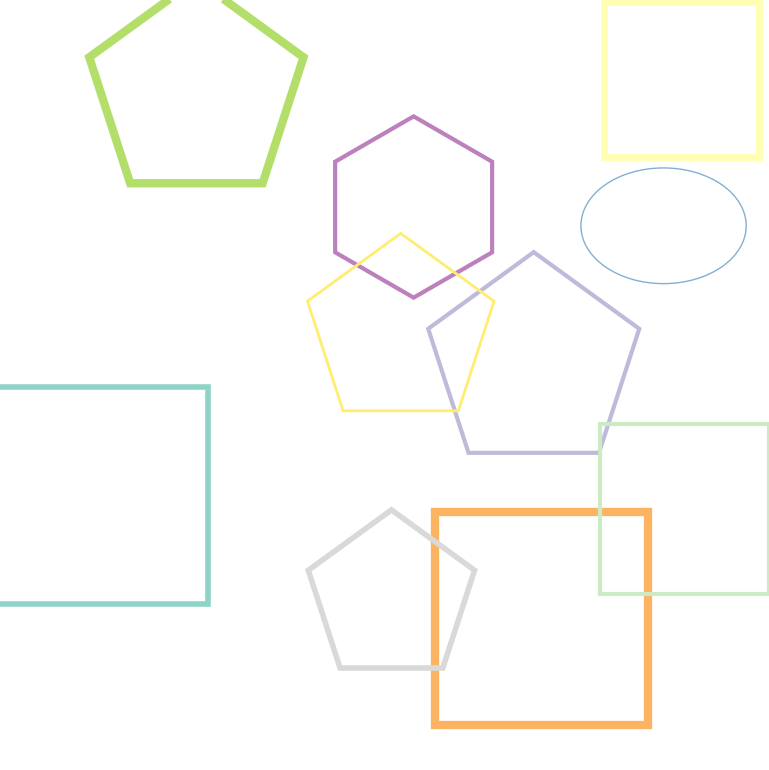[{"shape": "square", "thickness": 2, "radius": 0.7, "center": [0.129, 0.356]}, {"shape": "square", "thickness": 2.5, "radius": 0.5, "center": [0.885, 0.896]}, {"shape": "pentagon", "thickness": 1.5, "radius": 0.72, "center": [0.693, 0.528]}, {"shape": "oval", "thickness": 0.5, "radius": 0.54, "center": [0.862, 0.707]}, {"shape": "square", "thickness": 3, "radius": 0.69, "center": [0.704, 0.196]}, {"shape": "pentagon", "thickness": 3, "radius": 0.73, "center": [0.255, 0.88]}, {"shape": "pentagon", "thickness": 2, "radius": 0.57, "center": [0.508, 0.224]}, {"shape": "hexagon", "thickness": 1.5, "radius": 0.59, "center": [0.537, 0.731]}, {"shape": "square", "thickness": 1.5, "radius": 0.55, "center": [0.889, 0.339]}, {"shape": "pentagon", "thickness": 1, "radius": 0.64, "center": [0.52, 0.57]}]